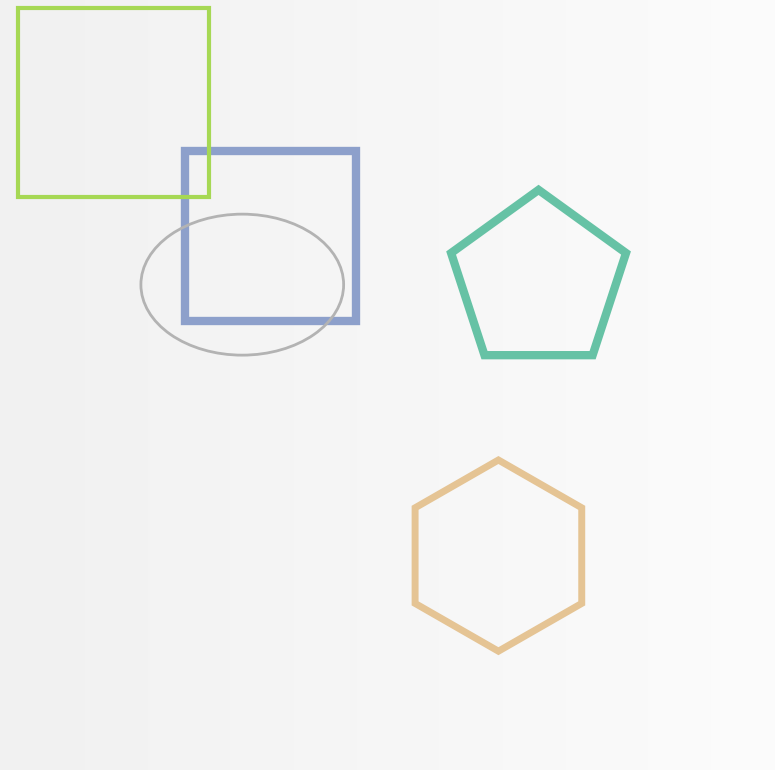[{"shape": "pentagon", "thickness": 3, "radius": 0.59, "center": [0.695, 0.635]}, {"shape": "square", "thickness": 3, "radius": 0.55, "center": [0.349, 0.693]}, {"shape": "square", "thickness": 1.5, "radius": 0.61, "center": [0.147, 0.867]}, {"shape": "hexagon", "thickness": 2.5, "radius": 0.62, "center": [0.643, 0.278]}, {"shape": "oval", "thickness": 1, "radius": 0.65, "center": [0.313, 0.63]}]